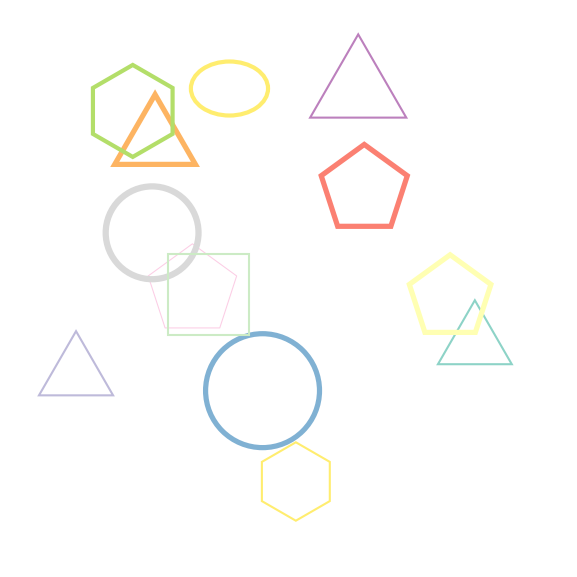[{"shape": "triangle", "thickness": 1, "radius": 0.37, "center": [0.822, 0.405]}, {"shape": "pentagon", "thickness": 2.5, "radius": 0.37, "center": [0.779, 0.484]}, {"shape": "triangle", "thickness": 1, "radius": 0.37, "center": [0.132, 0.352]}, {"shape": "pentagon", "thickness": 2.5, "radius": 0.39, "center": [0.631, 0.671]}, {"shape": "circle", "thickness": 2.5, "radius": 0.49, "center": [0.455, 0.323]}, {"shape": "triangle", "thickness": 2.5, "radius": 0.4, "center": [0.269, 0.755]}, {"shape": "hexagon", "thickness": 2, "radius": 0.4, "center": [0.23, 0.807]}, {"shape": "pentagon", "thickness": 0.5, "radius": 0.4, "center": [0.333, 0.496]}, {"shape": "circle", "thickness": 3, "radius": 0.4, "center": [0.263, 0.596]}, {"shape": "triangle", "thickness": 1, "radius": 0.48, "center": [0.62, 0.844]}, {"shape": "square", "thickness": 1, "radius": 0.35, "center": [0.361, 0.489]}, {"shape": "oval", "thickness": 2, "radius": 0.33, "center": [0.397, 0.846]}, {"shape": "hexagon", "thickness": 1, "radius": 0.34, "center": [0.512, 0.165]}]